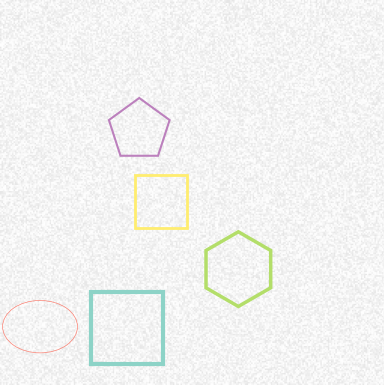[{"shape": "square", "thickness": 3, "radius": 0.47, "center": [0.33, 0.147]}, {"shape": "oval", "thickness": 0.5, "radius": 0.49, "center": [0.104, 0.152]}, {"shape": "hexagon", "thickness": 2.5, "radius": 0.48, "center": [0.619, 0.301]}, {"shape": "pentagon", "thickness": 1.5, "radius": 0.41, "center": [0.362, 0.663]}, {"shape": "square", "thickness": 2, "radius": 0.34, "center": [0.419, 0.476]}]